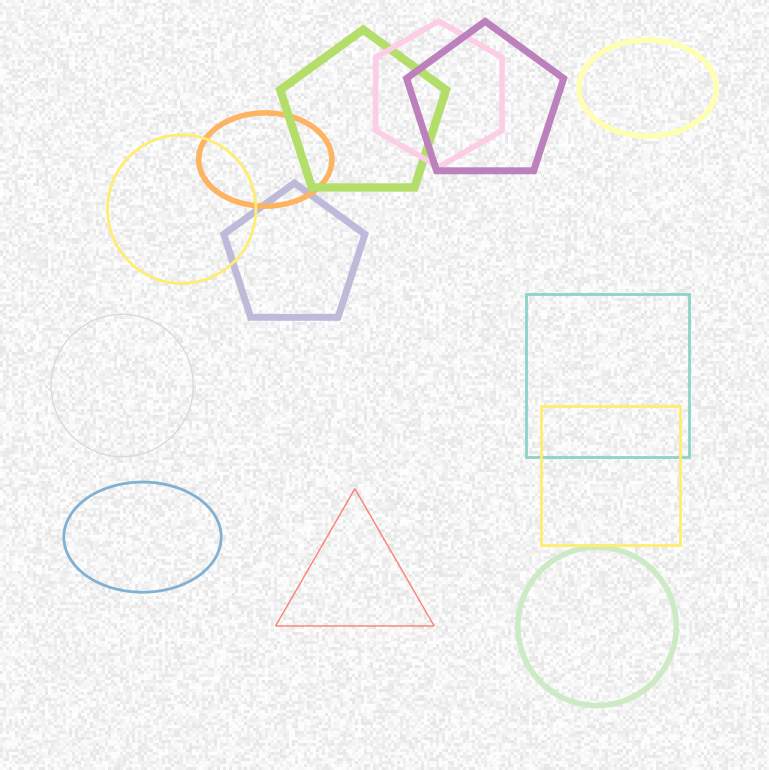[{"shape": "square", "thickness": 1, "radius": 0.53, "center": [0.789, 0.512]}, {"shape": "oval", "thickness": 2, "radius": 0.45, "center": [0.841, 0.886]}, {"shape": "pentagon", "thickness": 2.5, "radius": 0.48, "center": [0.382, 0.666]}, {"shape": "triangle", "thickness": 0.5, "radius": 0.59, "center": [0.461, 0.246]}, {"shape": "oval", "thickness": 1, "radius": 0.51, "center": [0.185, 0.302]}, {"shape": "oval", "thickness": 2, "radius": 0.43, "center": [0.345, 0.793]}, {"shape": "pentagon", "thickness": 3, "radius": 0.57, "center": [0.472, 0.848]}, {"shape": "hexagon", "thickness": 2, "radius": 0.47, "center": [0.57, 0.878]}, {"shape": "circle", "thickness": 0.5, "radius": 0.46, "center": [0.159, 0.499]}, {"shape": "pentagon", "thickness": 2.5, "radius": 0.54, "center": [0.63, 0.865]}, {"shape": "circle", "thickness": 2, "radius": 0.51, "center": [0.775, 0.187]}, {"shape": "square", "thickness": 1, "radius": 0.45, "center": [0.793, 0.382]}, {"shape": "circle", "thickness": 1, "radius": 0.48, "center": [0.236, 0.728]}]